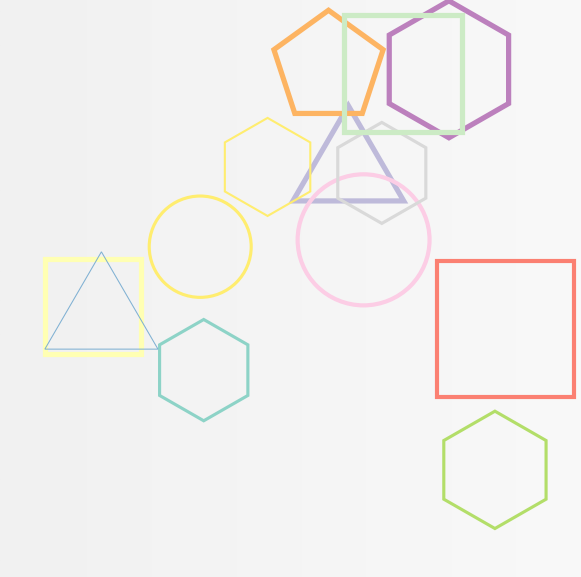[{"shape": "hexagon", "thickness": 1.5, "radius": 0.44, "center": [0.35, 0.358]}, {"shape": "square", "thickness": 2.5, "radius": 0.41, "center": [0.16, 0.468]}, {"shape": "triangle", "thickness": 2.5, "radius": 0.55, "center": [0.599, 0.706]}, {"shape": "square", "thickness": 2, "radius": 0.59, "center": [0.869, 0.429]}, {"shape": "triangle", "thickness": 0.5, "radius": 0.56, "center": [0.174, 0.451]}, {"shape": "pentagon", "thickness": 2.5, "radius": 0.49, "center": [0.565, 0.883]}, {"shape": "hexagon", "thickness": 1.5, "radius": 0.51, "center": [0.852, 0.186]}, {"shape": "circle", "thickness": 2, "radius": 0.57, "center": [0.626, 0.584]}, {"shape": "hexagon", "thickness": 1.5, "radius": 0.44, "center": [0.657, 0.7]}, {"shape": "hexagon", "thickness": 2.5, "radius": 0.59, "center": [0.772, 0.879]}, {"shape": "square", "thickness": 2.5, "radius": 0.51, "center": [0.693, 0.872]}, {"shape": "circle", "thickness": 1.5, "radius": 0.44, "center": [0.344, 0.572]}, {"shape": "hexagon", "thickness": 1, "radius": 0.42, "center": [0.46, 0.71]}]